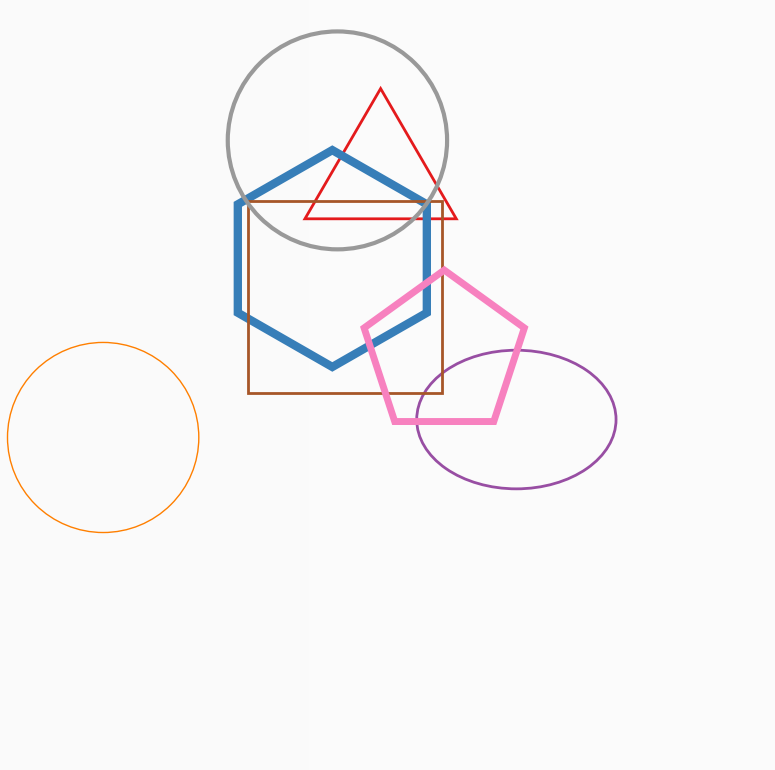[{"shape": "triangle", "thickness": 1, "radius": 0.56, "center": [0.491, 0.772]}, {"shape": "hexagon", "thickness": 3, "radius": 0.7, "center": [0.429, 0.664]}, {"shape": "oval", "thickness": 1, "radius": 0.64, "center": [0.666, 0.455]}, {"shape": "circle", "thickness": 0.5, "radius": 0.62, "center": [0.133, 0.432]}, {"shape": "square", "thickness": 1, "radius": 0.62, "center": [0.445, 0.614]}, {"shape": "pentagon", "thickness": 2.5, "radius": 0.54, "center": [0.573, 0.541]}, {"shape": "circle", "thickness": 1.5, "radius": 0.71, "center": [0.435, 0.818]}]